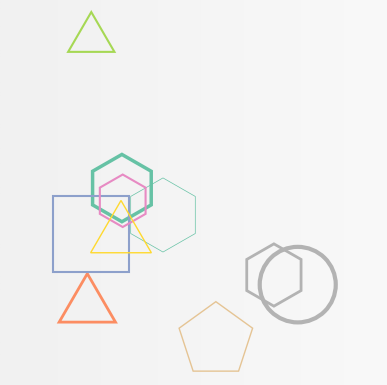[{"shape": "hexagon", "thickness": 2.5, "radius": 0.44, "center": [0.315, 0.511]}, {"shape": "hexagon", "thickness": 0.5, "radius": 0.48, "center": [0.421, 0.442]}, {"shape": "triangle", "thickness": 2, "radius": 0.42, "center": [0.225, 0.205]}, {"shape": "square", "thickness": 1.5, "radius": 0.49, "center": [0.235, 0.392]}, {"shape": "hexagon", "thickness": 1.5, "radius": 0.34, "center": [0.317, 0.479]}, {"shape": "triangle", "thickness": 1.5, "radius": 0.34, "center": [0.236, 0.9]}, {"shape": "triangle", "thickness": 1, "radius": 0.45, "center": [0.312, 0.389]}, {"shape": "pentagon", "thickness": 1, "radius": 0.5, "center": [0.557, 0.117]}, {"shape": "hexagon", "thickness": 2, "radius": 0.4, "center": [0.707, 0.286]}, {"shape": "circle", "thickness": 3, "radius": 0.49, "center": [0.768, 0.261]}]